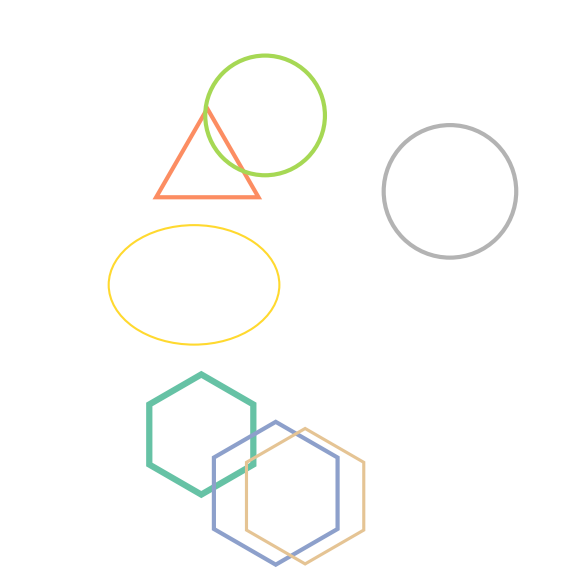[{"shape": "hexagon", "thickness": 3, "radius": 0.52, "center": [0.349, 0.247]}, {"shape": "triangle", "thickness": 2, "radius": 0.51, "center": [0.359, 0.709]}, {"shape": "hexagon", "thickness": 2, "radius": 0.62, "center": [0.477, 0.145]}, {"shape": "circle", "thickness": 2, "radius": 0.52, "center": [0.459, 0.799]}, {"shape": "oval", "thickness": 1, "radius": 0.74, "center": [0.336, 0.506]}, {"shape": "hexagon", "thickness": 1.5, "radius": 0.59, "center": [0.528, 0.14]}, {"shape": "circle", "thickness": 2, "radius": 0.57, "center": [0.779, 0.668]}]